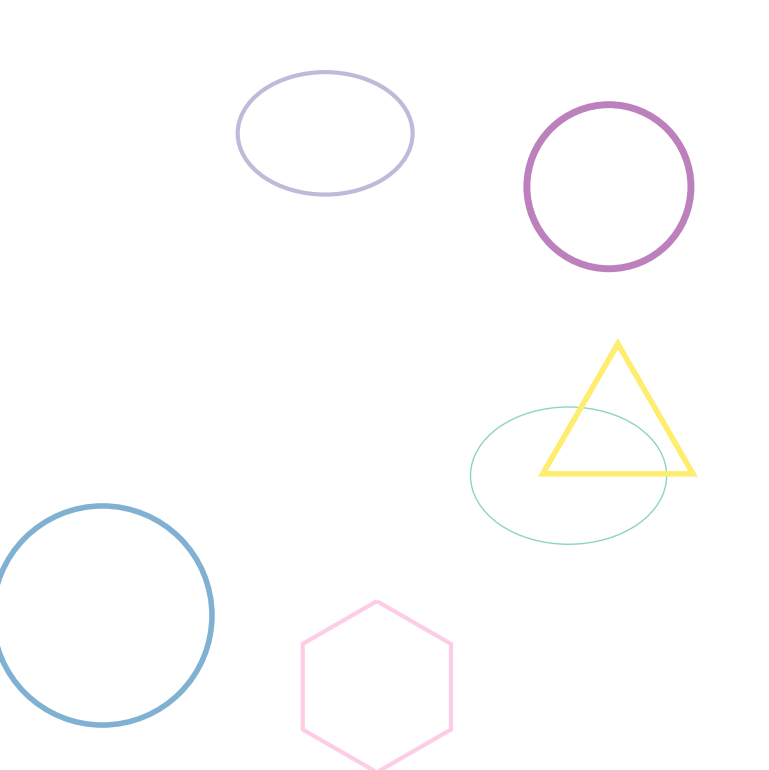[{"shape": "oval", "thickness": 0.5, "radius": 0.64, "center": [0.738, 0.382]}, {"shape": "oval", "thickness": 1.5, "radius": 0.57, "center": [0.422, 0.827]}, {"shape": "circle", "thickness": 2, "radius": 0.71, "center": [0.133, 0.201]}, {"shape": "hexagon", "thickness": 1.5, "radius": 0.56, "center": [0.489, 0.108]}, {"shape": "circle", "thickness": 2.5, "radius": 0.53, "center": [0.791, 0.758]}, {"shape": "triangle", "thickness": 2, "radius": 0.56, "center": [0.802, 0.441]}]